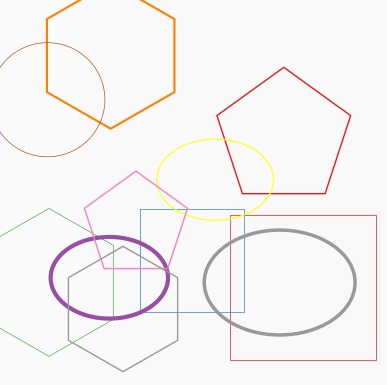[{"shape": "pentagon", "thickness": 1, "radius": 0.91, "center": [0.732, 0.644]}, {"shape": "square", "thickness": 0.5, "radius": 0.94, "center": [0.782, 0.253]}, {"shape": "square", "thickness": 0.5, "radius": 0.67, "center": [0.496, 0.323]}, {"shape": "hexagon", "thickness": 0.5, "radius": 0.96, "center": [0.126, 0.267]}, {"shape": "oval", "thickness": 3, "radius": 0.76, "center": [0.282, 0.279]}, {"shape": "hexagon", "thickness": 1.5, "radius": 0.95, "center": [0.286, 0.856]}, {"shape": "oval", "thickness": 1, "radius": 0.75, "center": [0.555, 0.533]}, {"shape": "circle", "thickness": 0.5, "radius": 0.74, "center": [0.122, 0.741]}, {"shape": "pentagon", "thickness": 1, "radius": 0.7, "center": [0.351, 0.416]}, {"shape": "hexagon", "thickness": 1, "radius": 0.81, "center": [0.318, 0.197]}, {"shape": "oval", "thickness": 2.5, "radius": 0.97, "center": [0.722, 0.266]}]